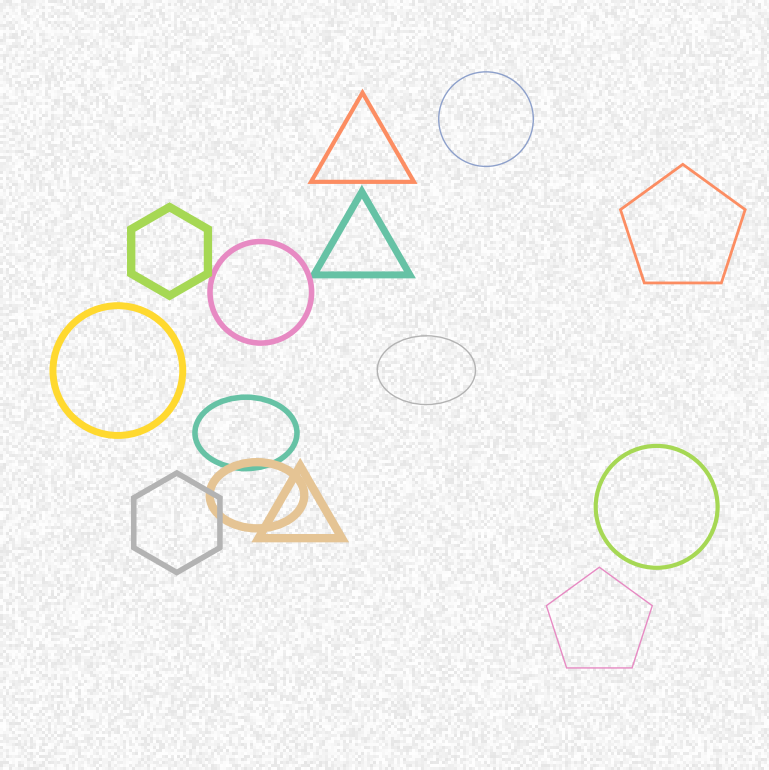[{"shape": "oval", "thickness": 2, "radius": 0.33, "center": [0.319, 0.438]}, {"shape": "triangle", "thickness": 2.5, "radius": 0.36, "center": [0.47, 0.679]}, {"shape": "triangle", "thickness": 1.5, "radius": 0.39, "center": [0.471, 0.802]}, {"shape": "pentagon", "thickness": 1, "radius": 0.43, "center": [0.887, 0.701]}, {"shape": "circle", "thickness": 0.5, "radius": 0.31, "center": [0.631, 0.845]}, {"shape": "circle", "thickness": 2, "radius": 0.33, "center": [0.339, 0.62]}, {"shape": "pentagon", "thickness": 0.5, "radius": 0.36, "center": [0.778, 0.191]}, {"shape": "hexagon", "thickness": 3, "radius": 0.29, "center": [0.22, 0.674]}, {"shape": "circle", "thickness": 1.5, "radius": 0.4, "center": [0.853, 0.342]}, {"shape": "circle", "thickness": 2.5, "radius": 0.42, "center": [0.153, 0.519]}, {"shape": "triangle", "thickness": 3, "radius": 0.31, "center": [0.39, 0.332]}, {"shape": "oval", "thickness": 3, "radius": 0.31, "center": [0.334, 0.357]}, {"shape": "hexagon", "thickness": 2, "radius": 0.32, "center": [0.23, 0.321]}, {"shape": "oval", "thickness": 0.5, "radius": 0.32, "center": [0.554, 0.519]}]